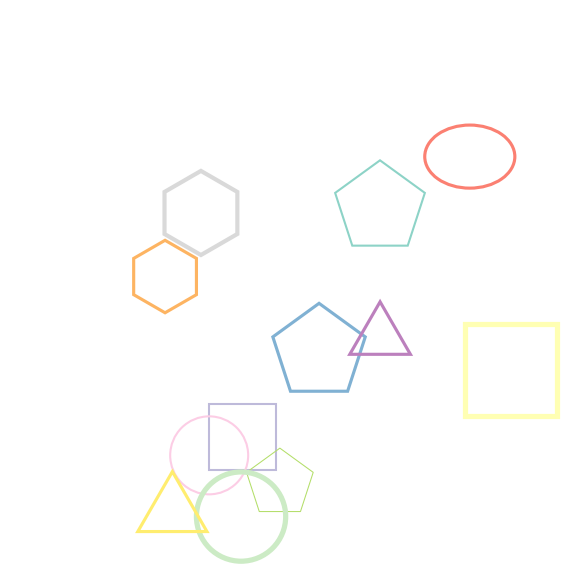[{"shape": "pentagon", "thickness": 1, "radius": 0.41, "center": [0.658, 0.64]}, {"shape": "square", "thickness": 2.5, "radius": 0.4, "center": [0.884, 0.359]}, {"shape": "square", "thickness": 1, "radius": 0.29, "center": [0.42, 0.242]}, {"shape": "oval", "thickness": 1.5, "radius": 0.39, "center": [0.813, 0.728]}, {"shape": "pentagon", "thickness": 1.5, "radius": 0.42, "center": [0.552, 0.39]}, {"shape": "hexagon", "thickness": 1.5, "radius": 0.31, "center": [0.286, 0.52]}, {"shape": "pentagon", "thickness": 0.5, "radius": 0.3, "center": [0.485, 0.162]}, {"shape": "circle", "thickness": 1, "radius": 0.34, "center": [0.362, 0.211]}, {"shape": "hexagon", "thickness": 2, "radius": 0.36, "center": [0.348, 0.63]}, {"shape": "triangle", "thickness": 1.5, "radius": 0.3, "center": [0.658, 0.416]}, {"shape": "circle", "thickness": 2.5, "radius": 0.39, "center": [0.417, 0.105]}, {"shape": "triangle", "thickness": 1.5, "radius": 0.35, "center": [0.298, 0.113]}]